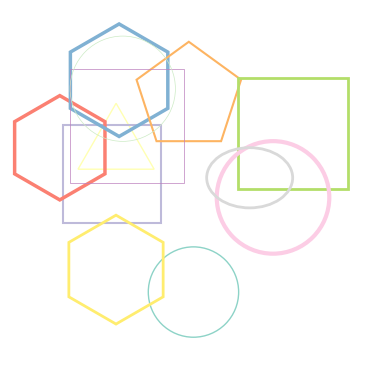[{"shape": "circle", "thickness": 1, "radius": 0.59, "center": [0.503, 0.241]}, {"shape": "triangle", "thickness": 1, "radius": 0.57, "center": [0.302, 0.618]}, {"shape": "square", "thickness": 1.5, "radius": 0.64, "center": [0.29, 0.548]}, {"shape": "hexagon", "thickness": 2.5, "radius": 0.68, "center": [0.155, 0.616]}, {"shape": "hexagon", "thickness": 2.5, "radius": 0.73, "center": [0.309, 0.792]}, {"shape": "pentagon", "thickness": 1.5, "radius": 0.71, "center": [0.49, 0.749]}, {"shape": "square", "thickness": 2, "radius": 0.72, "center": [0.761, 0.654]}, {"shape": "circle", "thickness": 3, "radius": 0.73, "center": [0.709, 0.487]}, {"shape": "oval", "thickness": 2, "radius": 0.56, "center": [0.649, 0.538]}, {"shape": "square", "thickness": 0.5, "radius": 0.74, "center": [0.329, 0.673]}, {"shape": "circle", "thickness": 0.5, "radius": 0.68, "center": [0.319, 0.77]}, {"shape": "hexagon", "thickness": 2, "radius": 0.71, "center": [0.301, 0.3]}]